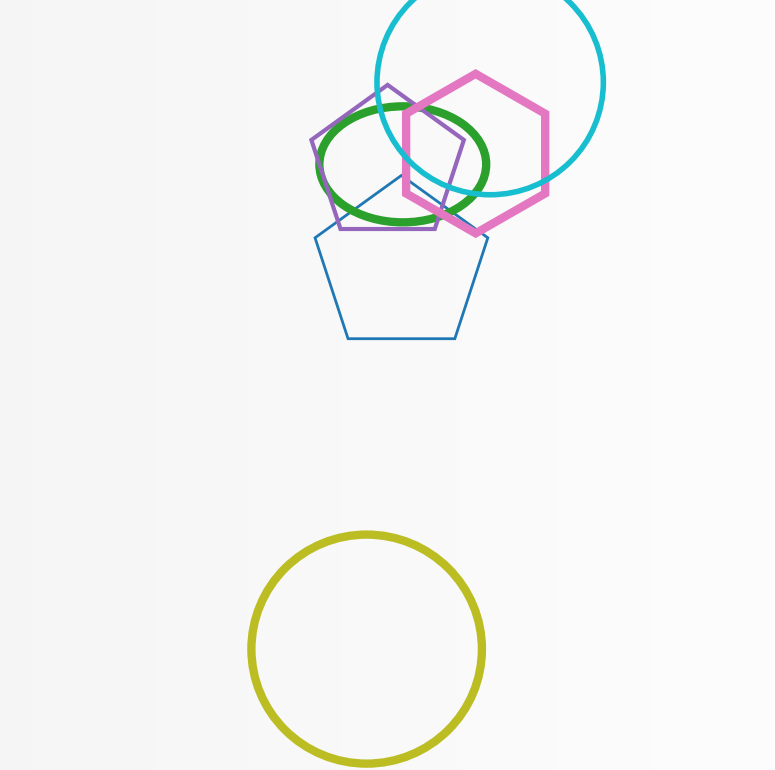[{"shape": "pentagon", "thickness": 1, "radius": 0.59, "center": [0.518, 0.655]}, {"shape": "oval", "thickness": 3, "radius": 0.54, "center": [0.52, 0.787]}, {"shape": "pentagon", "thickness": 1.5, "radius": 0.52, "center": [0.5, 0.786]}, {"shape": "hexagon", "thickness": 3, "radius": 0.52, "center": [0.614, 0.801]}, {"shape": "circle", "thickness": 3, "radius": 0.74, "center": [0.473, 0.157]}, {"shape": "circle", "thickness": 2, "radius": 0.73, "center": [0.632, 0.893]}]